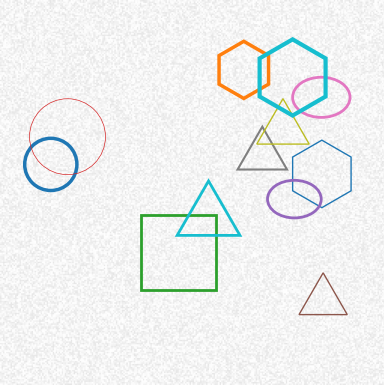[{"shape": "circle", "thickness": 2.5, "radius": 0.34, "center": [0.132, 0.573]}, {"shape": "hexagon", "thickness": 1, "radius": 0.44, "center": [0.836, 0.548]}, {"shape": "hexagon", "thickness": 2.5, "radius": 0.37, "center": [0.633, 0.818]}, {"shape": "square", "thickness": 2, "radius": 0.49, "center": [0.464, 0.345]}, {"shape": "circle", "thickness": 0.5, "radius": 0.49, "center": [0.175, 0.645]}, {"shape": "oval", "thickness": 2, "radius": 0.35, "center": [0.765, 0.483]}, {"shape": "triangle", "thickness": 1, "radius": 0.36, "center": [0.839, 0.219]}, {"shape": "oval", "thickness": 2, "radius": 0.37, "center": [0.835, 0.747]}, {"shape": "triangle", "thickness": 1.5, "radius": 0.37, "center": [0.681, 0.597]}, {"shape": "triangle", "thickness": 1, "radius": 0.39, "center": [0.735, 0.665]}, {"shape": "hexagon", "thickness": 3, "radius": 0.49, "center": [0.76, 0.799]}, {"shape": "triangle", "thickness": 2, "radius": 0.47, "center": [0.542, 0.436]}]